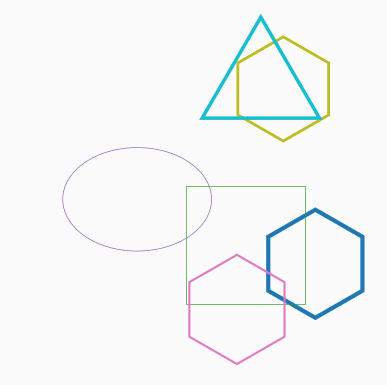[{"shape": "hexagon", "thickness": 3, "radius": 0.7, "center": [0.814, 0.315]}, {"shape": "square", "thickness": 0.5, "radius": 0.77, "center": [0.635, 0.364]}, {"shape": "oval", "thickness": 0.5, "radius": 0.96, "center": [0.354, 0.482]}, {"shape": "hexagon", "thickness": 1.5, "radius": 0.71, "center": [0.611, 0.196]}, {"shape": "hexagon", "thickness": 2, "radius": 0.68, "center": [0.731, 0.769]}, {"shape": "triangle", "thickness": 2.5, "radius": 0.87, "center": [0.673, 0.781]}]